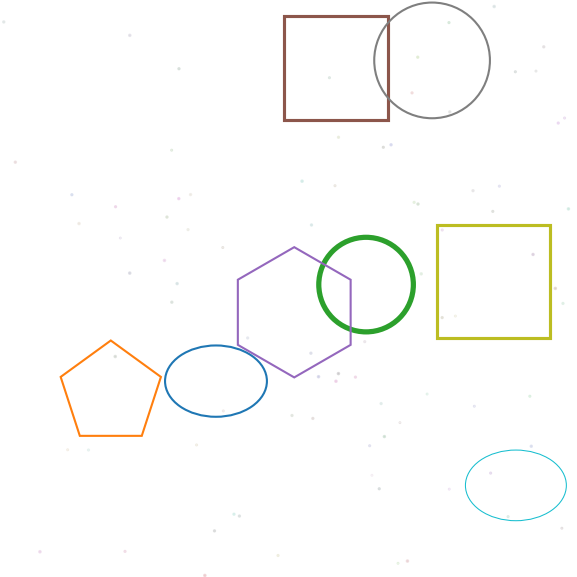[{"shape": "oval", "thickness": 1, "radius": 0.44, "center": [0.374, 0.339]}, {"shape": "pentagon", "thickness": 1, "radius": 0.46, "center": [0.192, 0.318]}, {"shape": "circle", "thickness": 2.5, "radius": 0.41, "center": [0.634, 0.506]}, {"shape": "hexagon", "thickness": 1, "radius": 0.56, "center": [0.51, 0.458]}, {"shape": "square", "thickness": 1.5, "radius": 0.45, "center": [0.582, 0.882]}, {"shape": "circle", "thickness": 1, "radius": 0.5, "center": [0.748, 0.895]}, {"shape": "square", "thickness": 1.5, "radius": 0.49, "center": [0.855, 0.512]}, {"shape": "oval", "thickness": 0.5, "radius": 0.44, "center": [0.893, 0.159]}]